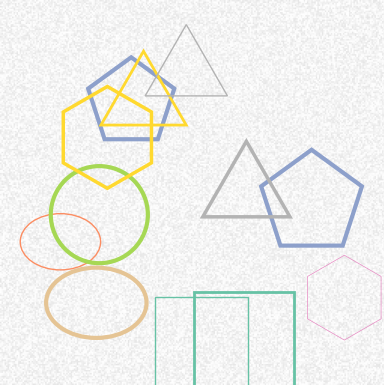[{"shape": "square", "thickness": 2, "radius": 0.65, "center": [0.635, 0.112]}, {"shape": "square", "thickness": 1, "radius": 0.6, "center": [0.523, 0.109]}, {"shape": "oval", "thickness": 1, "radius": 0.52, "center": [0.157, 0.372]}, {"shape": "pentagon", "thickness": 3, "radius": 0.69, "center": [0.809, 0.473]}, {"shape": "pentagon", "thickness": 3, "radius": 0.59, "center": [0.341, 0.733]}, {"shape": "hexagon", "thickness": 0.5, "radius": 0.55, "center": [0.894, 0.227]}, {"shape": "circle", "thickness": 3, "radius": 0.63, "center": [0.258, 0.442]}, {"shape": "hexagon", "thickness": 2.5, "radius": 0.66, "center": [0.279, 0.643]}, {"shape": "triangle", "thickness": 2, "radius": 0.64, "center": [0.373, 0.739]}, {"shape": "oval", "thickness": 3, "radius": 0.65, "center": [0.25, 0.214]}, {"shape": "triangle", "thickness": 2.5, "radius": 0.65, "center": [0.64, 0.502]}, {"shape": "triangle", "thickness": 1, "radius": 0.62, "center": [0.484, 0.813]}]